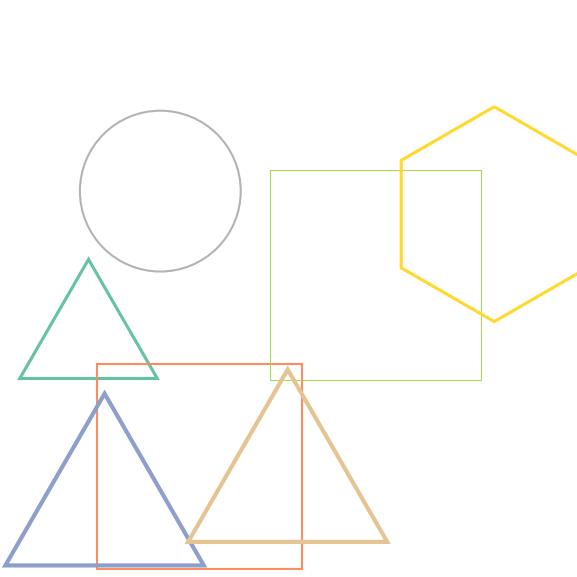[{"shape": "triangle", "thickness": 1.5, "radius": 0.69, "center": [0.153, 0.412]}, {"shape": "square", "thickness": 1, "radius": 0.89, "center": [0.345, 0.19]}, {"shape": "triangle", "thickness": 2, "radius": 0.99, "center": [0.181, 0.119]}, {"shape": "square", "thickness": 0.5, "radius": 0.91, "center": [0.65, 0.523]}, {"shape": "hexagon", "thickness": 1.5, "radius": 0.93, "center": [0.856, 0.628]}, {"shape": "triangle", "thickness": 2, "radius": 1.0, "center": [0.498, 0.16]}, {"shape": "circle", "thickness": 1, "radius": 0.7, "center": [0.278, 0.668]}]